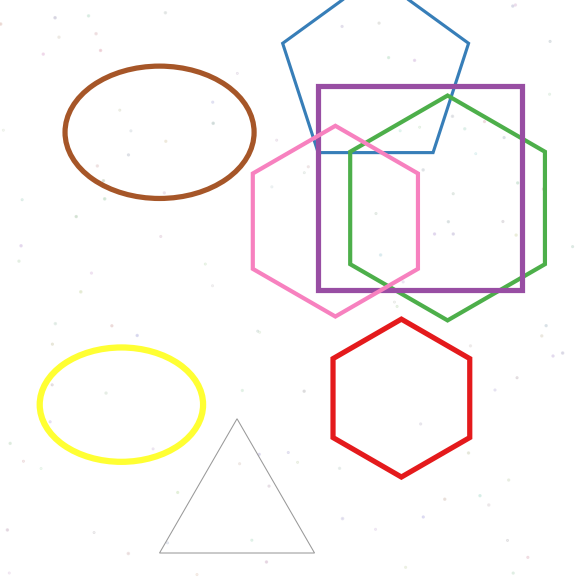[{"shape": "hexagon", "thickness": 2.5, "radius": 0.68, "center": [0.695, 0.31]}, {"shape": "pentagon", "thickness": 1.5, "radius": 0.85, "center": [0.65, 0.872]}, {"shape": "hexagon", "thickness": 2, "radius": 0.97, "center": [0.775, 0.639]}, {"shape": "square", "thickness": 2.5, "radius": 0.88, "center": [0.728, 0.673]}, {"shape": "oval", "thickness": 3, "radius": 0.71, "center": [0.21, 0.298]}, {"shape": "oval", "thickness": 2.5, "radius": 0.82, "center": [0.276, 0.77]}, {"shape": "hexagon", "thickness": 2, "radius": 0.83, "center": [0.581, 0.616]}, {"shape": "triangle", "thickness": 0.5, "radius": 0.77, "center": [0.41, 0.119]}]